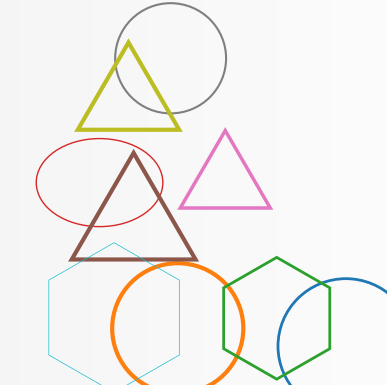[{"shape": "circle", "thickness": 2, "radius": 0.88, "center": [0.893, 0.101]}, {"shape": "circle", "thickness": 3, "radius": 0.85, "center": [0.459, 0.147]}, {"shape": "hexagon", "thickness": 2, "radius": 0.79, "center": [0.714, 0.173]}, {"shape": "oval", "thickness": 1, "radius": 0.82, "center": [0.257, 0.526]}, {"shape": "triangle", "thickness": 3, "radius": 0.92, "center": [0.345, 0.418]}, {"shape": "triangle", "thickness": 2.5, "radius": 0.67, "center": [0.581, 0.527]}, {"shape": "circle", "thickness": 1.5, "radius": 0.72, "center": [0.44, 0.849]}, {"shape": "triangle", "thickness": 3, "radius": 0.76, "center": [0.332, 0.739]}, {"shape": "hexagon", "thickness": 0.5, "radius": 0.97, "center": [0.294, 0.175]}]